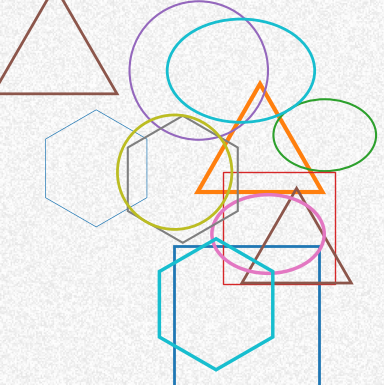[{"shape": "hexagon", "thickness": 0.5, "radius": 0.76, "center": [0.25, 0.563]}, {"shape": "square", "thickness": 2, "radius": 0.94, "center": [0.64, 0.172]}, {"shape": "triangle", "thickness": 3, "radius": 0.94, "center": [0.675, 0.595]}, {"shape": "oval", "thickness": 1.5, "radius": 0.67, "center": [0.844, 0.649]}, {"shape": "square", "thickness": 1, "radius": 0.73, "center": [0.725, 0.407]}, {"shape": "circle", "thickness": 1.5, "radius": 0.9, "center": [0.516, 0.817]}, {"shape": "triangle", "thickness": 2, "radius": 0.93, "center": [0.143, 0.849]}, {"shape": "triangle", "thickness": 2, "radius": 0.82, "center": [0.77, 0.347]}, {"shape": "oval", "thickness": 2.5, "radius": 0.73, "center": [0.696, 0.392]}, {"shape": "hexagon", "thickness": 1.5, "radius": 0.82, "center": [0.475, 0.534]}, {"shape": "circle", "thickness": 2, "radius": 0.74, "center": [0.454, 0.553]}, {"shape": "hexagon", "thickness": 2.5, "radius": 0.85, "center": [0.561, 0.21]}, {"shape": "oval", "thickness": 2, "radius": 0.96, "center": [0.626, 0.816]}]